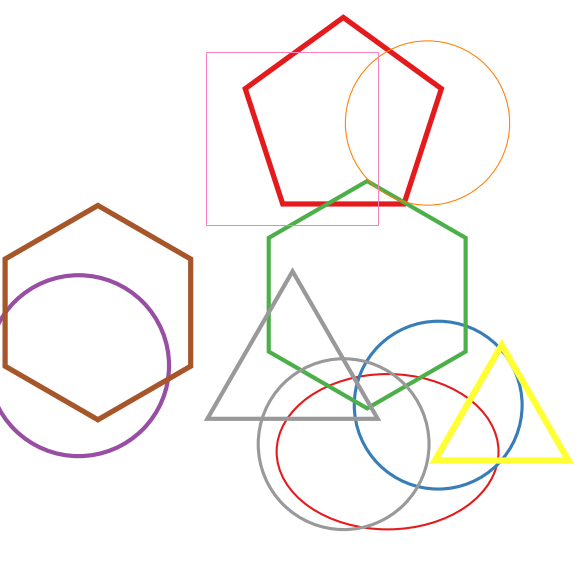[{"shape": "oval", "thickness": 1, "radius": 0.96, "center": [0.671, 0.217]}, {"shape": "pentagon", "thickness": 2.5, "radius": 0.89, "center": [0.594, 0.79]}, {"shape": "circle", "thickness": 1.5, "radius": 0.73, "center": [0.759, 0.298]}, {"shape": "hexagon", "thickness": 2, "radius": 0.98, "center": [0.636, 0.489]}, {"shape": "circle", "thickness": 2, "radius": 0.78, "center": [0.136, 0.366]}, {"shape": "circle", "thickness": 0.5, "radius": 0.71, "center": [0.74, 0.786]}, {"shape": "triangle", "thickness": 3, "radius": 0.67, "center": [0.869, 0.268]}, {"shape": "hexagon", "thickness": 2.5, "radius": 0.93, "center": [0.17, 0.458]}, {"shape": "square", "thickness": 0.5, "radius": 0.75, "center": [0.505, 0.759]}, {"shape": "triangle", "thickness": 2, "radius": 0.85, "center": [0.507, 0.359]}, {"shape": "circle", "thickness": 1.5, "radius": 0.74, "center": [0.595, 0.23]}]